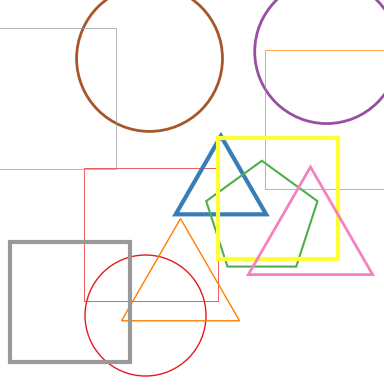[{"shape": "circle", "thickness": 1, "radius": 0.79, "center": [0.378, 0.18]}, {"shape": "square", "thickness": 0.5, "radius": 0.87, "center": [0.393, 0.391]}, {"shape": "triangle", "thickness": 3, "radius": 0.68, "center": [0.574, 0.511]}, {"shape": "pentagon", "thickness": 1.5, "radius": 0.76, "center": [0.68, 0.43]}, {"shape": "circle", "thickness": 2, "radius": 0.93, "center": [0.848, 0.866]}, {"shape": "square", "thickness": 0.5, "radius": 0.9, "center": [0.869, 0.689]}, {"shape": "triangle", "thickness": 1, "radius": 0.88, "center": [0.469, 0.255]}, {"shape": "square", "thickness": 3, "radius": 0.78, "center": [0.722, 0.485]}, {"shape": "circle", "thickness": 2, "radius": 0.95, "center": [0.388, 0.848]}, {"shape": "triangle", "thickness": 2, "radius": 0.93, "center": [0.806, 0.38]}, {"shape": "square", "thickness": 0.5, "radius": 0.92, "center": [0.116, 0.744]}, {"shape": "square", "thickness": 3, "radius": 0.78, "center": [0.181, 0.214]}]